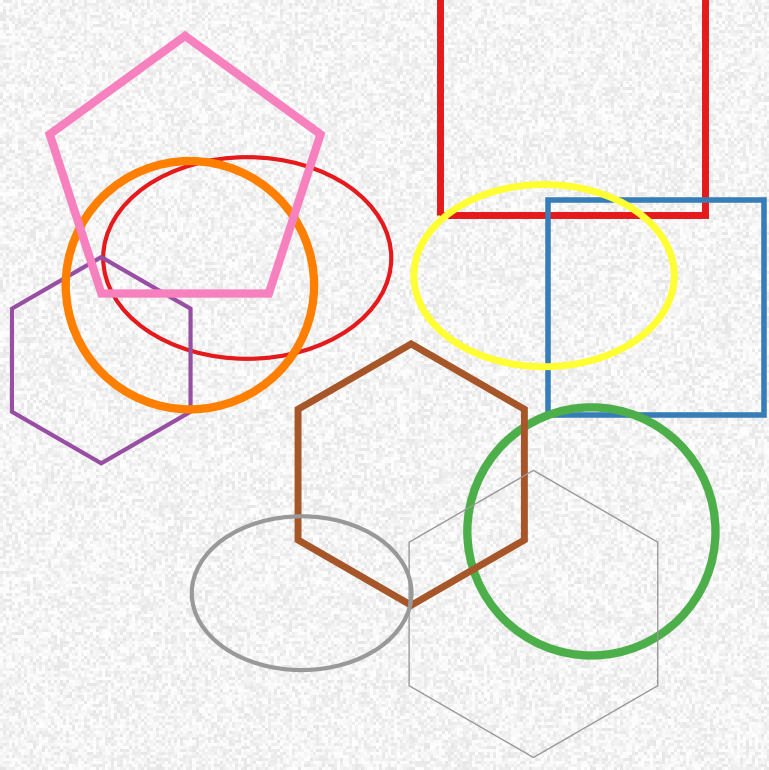[{"shape": "square", "thickness": 2.5, "radius": 0.86, "center": [0.744, 0.893]}, {"shape": "oval", "thickness": 1.5, "radius": 0.94, "center": [0.321, 0.665]}, {"shape": "square", "thickness": 2, "radius": 0.7, "center": [0.852, 0.601]}, {"shape": "circle", "thickness": 3, "radius": 0.81, "center": [0.768, 0.31]}, {"shape": "hexagon", "thickness": 1.5, "radius": 0.67, "center": [0.131, 0.532]}, {"shape": "circle", "thickness": 3, "radius": 0.81, "center": [0.247, 0.63]}, {"shape": "oval", "thickness": 2.5, "radius": 0.85, "center": [0.707, 0.642]}, {"shape": "hexagon", "thickness": 2.5, "radius": 0.85, "center": [0.534, 0.384]}, {"shape": "pentagon", "thickness": 3, "radius": 0.92, "center": [0.24, 0.768]}, {"shape": "hexagon", "thickness": 0.5, "radius": 0.93, "center": [0.693, 0.203]}, {"shape": "oval", "thickness": 1.5, "radius": 0.71, "center": [0.392, 0.23]}]